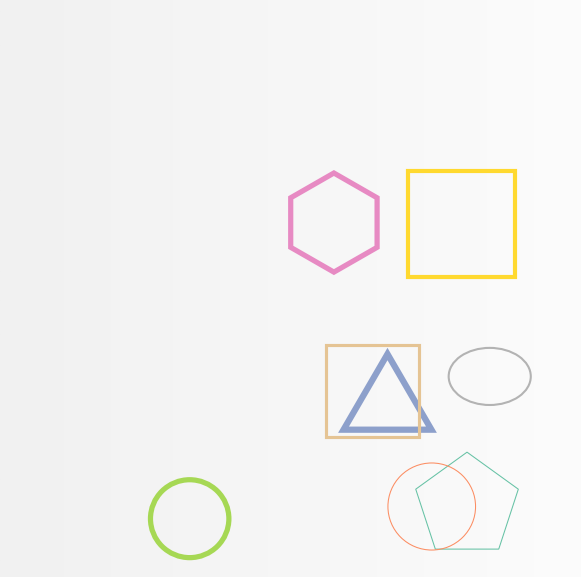[{"shape": "pentagon", "thickness": 0.5, "radius": 0.46, "center": [0.803, 0.123]}, {"shape": "circle", "thickness": 0.5, "radius": 0.38, "center": [0.743, 0.122]}, {"shape": "triangle", "thickness": 3, "radius": 0.44, "center": [0.667, 0.299]}, {"shape": "hexagon", "thickness": 2.5, "radius": 0.43, "center": [0.574, 0.614]}, {"shape": "circle", "thickness": 2.5, "radius": 0.34, "center": [0.326, 0.101]}, {"shape": "square", "thickness": 2, "radius": 0.46, "center": [0.794, 0.612]}, {"shape": "square", "thickness": 1.5, "radius": 0.4, "center": [0.641, 0.323]}, {"shape": "oval", "thickness": 1, "radius": 0.35, "center": [0.843, 0.347]}]